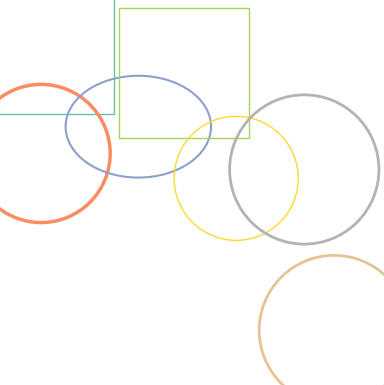[{"shape": "square", "thickness": 1, "radius": 0.97, "center": [0.102, 0.898]}, {"shape": "circle", "thickness": 2.5, "radius": 0.9, "center": [0.107, 0.601]}, {"shape": "oval", "thickness": 1.5, "radius": 0.94, "center": [0.359, 0.671]}, {"shape": "square", "thickness": 1, "radius": 0.84, "center": [0.479, 0.811]}, {"shape": "circle", "thickness": 1, "radius": 0.81, "center": [0.613, 0.537]}, {"shape": "circle", "thickness": 2, "radius": 0.97, "center": [0.868, 0.142]}, {"shape": "circle", "thickness": 2, "radius": 0.97, "center": [0.79, 0.56]}]